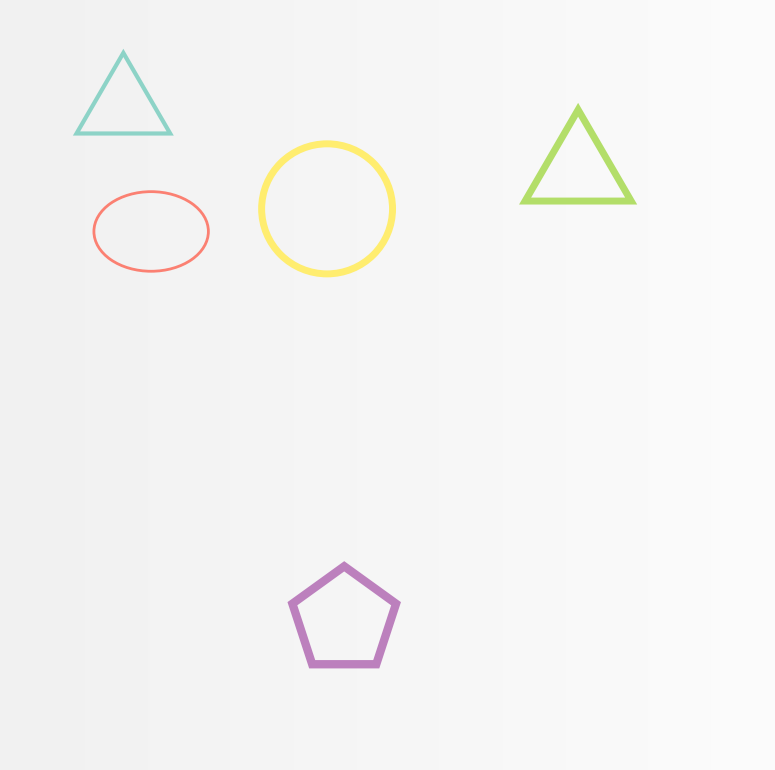[{"shape": "triangle", "thickness": 1.5, "radius": 0.35, "center": [0.159, 0.862]}, {"shape": "oval", "thickness": 1, "radius": 0.37, "center": [0.195, 0.699]}, {"shape": "triangle", "thickness": 2.5, "radius": 0.4, "center": [0.746, 0.778]}, {"shape": "pentagon", "thickness": 3, "radius": 0.35, "center": [0.444, 0.194]}, {"shape": "circle", "thickness": 2.5, "radius": 0.42, "center": [0.422, 0.729]}]